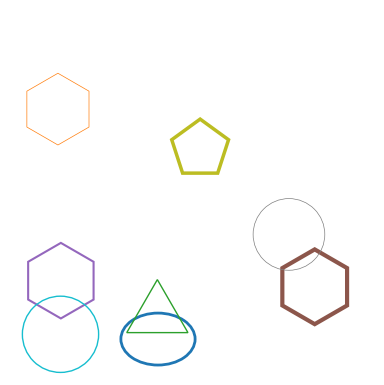[{"shape": "oval", "thickness": 2, "radius": 0.48, "center": [0.41, 0.119]}, {"shape": "hexagon", "thickness": 0.5, "radius": 0.47, "center": [0.15, 0.717]}, {"shape": "triangle", "thickness": 1, "radius": 0.46, "center": [0.409, 0.182]}, {"shape": "hexagon", "thickness": 1.5, "radius": 0.49, "center": [0.158, 0.271]}, {"shape": "hexagon", "thickness": 3, "radius": 0.49, "center": [0.817, 0.255]}, {"shape": "circle", "thickness": 0.5, "radius": 0.47, "center": [0.751, 0.391]}, {"shape": "pentagon", "thickness": 2.5, "radius": 0.39, "center": [0.52, 0.613]}, {"shape": "circle", "thickness": 1, "radius": 0.5, "center": [0.157, 0.132]}]